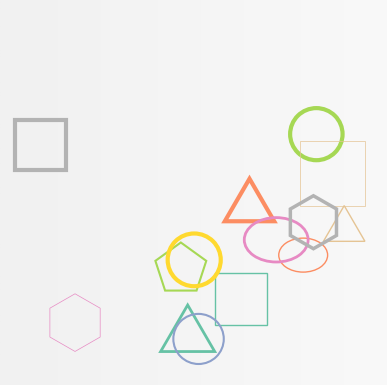[{"shape": "triangle", "thickness": 2, "radius": 0.4, "center": [0.484, 0.127]}, {"shape": "square", "thickness": 1, "radius": 0.34, "center": [0.621, 0.223]}, {"shape": "triangle", "thickness": 3, "radius": 0.37, "center": [0.644, 0.462]}, {"shape": "oval", "thickness": 1, "radius": 0.32, "center": [0.782, 0.337]}, {"shape": "circle", "thickness": 1.5, "radius": 0.33, "center": [0.512, 0.12]}, {"shape": "oval", "thickness": 2, "radius": 0.41, "center": [0.713, 0.377]}, {"shape": "hexagon", "thickness": 0.5, "radius": 0.37, "center": [0.194, 0.162]}, {"shape": "pentagon", "thickness": 1.5, "radius": 0.35, "center": [0.467, 0.301]}, {"shape": "circle", "thickness": 3, "radius": 0.34, "center": [0.816, 0.652]}, {"shape": "circle", "thickness": 3, "radius": 0.34, "center": [0.501, 0.325]}, {"shape": "triangle", "thickness": 1, "radius": 0.31, "center": [0.888, 0.404]}, {"shape": "square", "thickness": 0.5, "radius": 0.42, "center": [0.859, 0.549]}, {"shape": "hexagon", "thickness": 2.5, "radius": 0.34, "center": [0.809, 0.423]}, {"shape": "square", "thickness": 3, "radius": 0.33, "center": [0.106, 0.623]}]